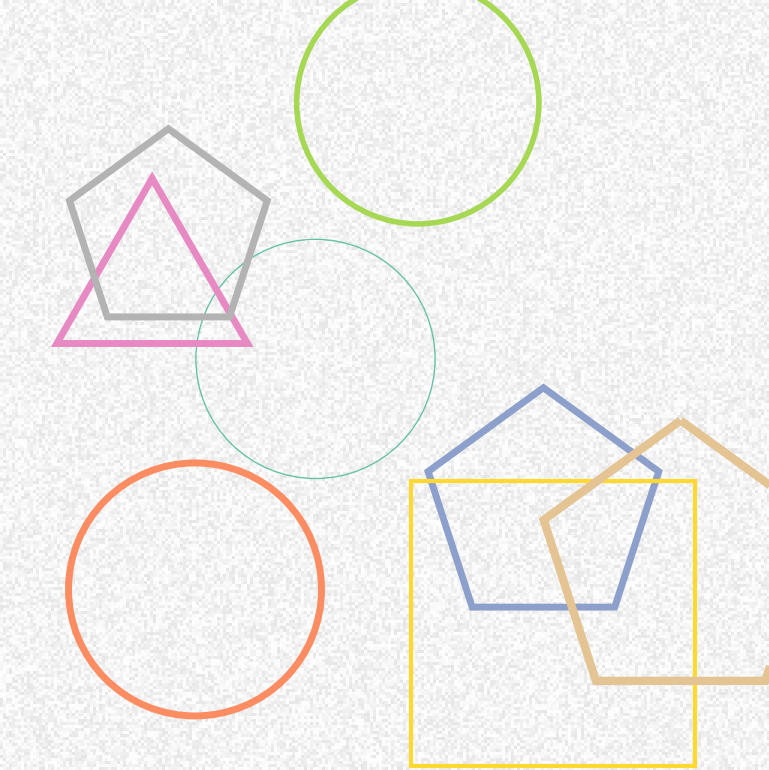[{"shape": "circle", "thickness": 0.5, "radius": 0.78, "center": [0.41, 0.534]}, {"shape": "circle", "thickness": 2.5, "radius": 0.82, "center": [0.253, 0.234]}, {"shape": "pentagon", "thickness": 2.5, "radius": 0.79, "center": [0.706, 0.339]}, {"shape": "triangle", "thickness": 2.5, "radius": 0.71, "center": [0.198, 0.625]}, {"shape": "circle", "thickness": 2, "radius": 0.79, "center": [0.543, 0.867]}, {"shape": "square", "thickness": 1.5, "radius": 0.92, "center": [0.718, 0.19]}, {"shape": "pentagon", "thickness": 3, "radius": 0.93, "center": [0.884, 0.267]}, {"shape": "pentagon", "thickness": 2.5, "radius": 0.68, "center": [0.219, 0.698]}]